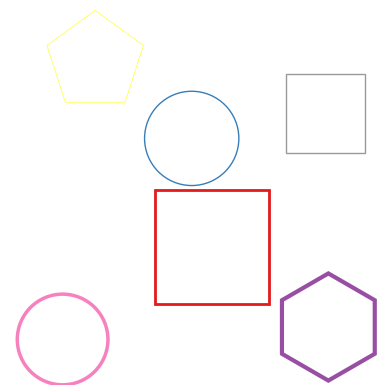[{"shape": "square", "thickness": 2, "radius": 0.74, "center": [0.551, 0.359]}, {"shape": "circle", "thickness": 1, "radius": 0.61, "center": [0.498, 0.641]}, {"shape": "hexagon", "thickness": 3, "radius": 0.7, "center": [0.853, 0.151]}, {"shape": "pentagon", "thickness": 0.5, "radius": 0.66, "center": [0.247, 0.841]}, {"shape": "circle", "thickness": 2.5, "radius": 0.59, "center": [0.163, 0.118]}, {"shape": "square", "thickness": 1, "radius": 0.51, "center": [0.846, 0.705]}]